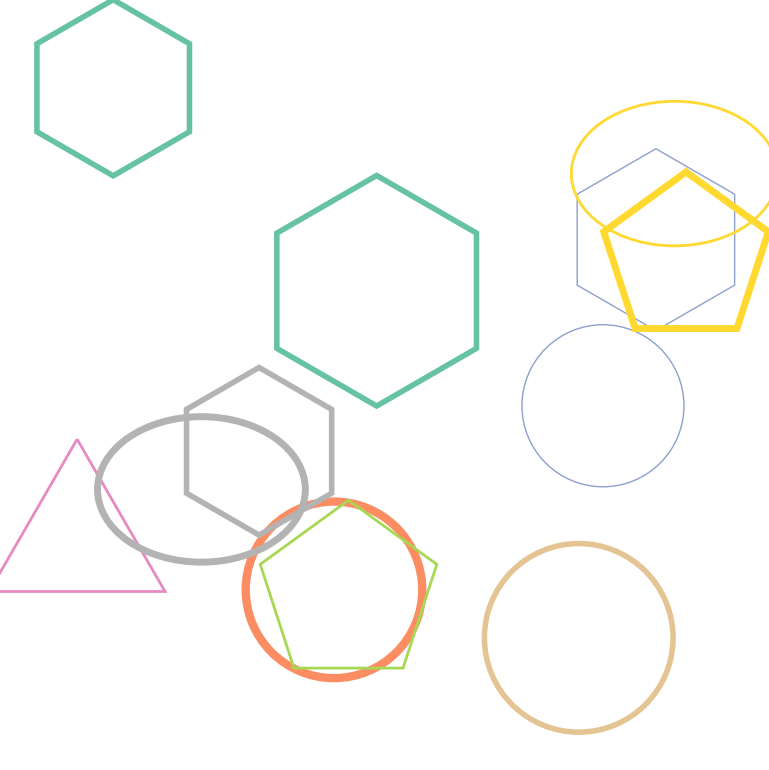[{"shape": "hexagon", "thickness": 2, "radius": 0.57, "center": [0.147, 0.886]}, {"shape": "hexagon", "thickness": 2, "radius": 0.75, "center": [0.489, 0.622]}, {"shape": "circle", "thickness": 3, "radius": 0.57, "center": [0.434, 0.234]}, {"shape": "hexagon", "thickness": 0.5, "radius": 0.59, "center": [0.852, 0.689]}, {"shape": "circle", "thickness": 0.5, "radius": 0.53, "center": [0.783, 0.473]}, {"shape": "triangle", "thickness": 1, "radius": 0.66, "center": [0.1, 0.298]}, {"shape": "pentagon", "thickness": 1, "radius": 0.6, "center": [0.453, 0.23]}, {"shape": "oval", "thickness": 1, "radius": 0.67, "center": [0.876, 0.775]}, {"shape": "pentagon", "thickness": 2.5, "radius": 0.56, "center": [0.891, 0.664]}, {"shape": "circle", "thickness": 2, "radius": 0.61, "center": [0.752, 0.172]}, {"shape": "oval", "thickness": 2.5, "radius": 0.67, "center": [0.262, 0.364]}, {"shape": "hexagon", "thickness": 2, "radius": 0.54, "center": [0.336, 0.414]}]